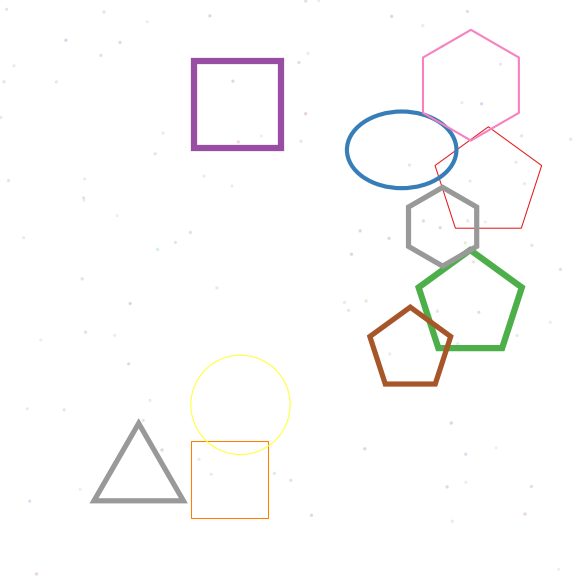[{"shape": "pentagon", "thickness": 0.5, "radius": 0.49, "center": [0.846, 0.682]}, {"shape": "oval", "thickness": 2, "radius": 0.47, "center": [0.696, 0.74]}, {"shape": "pentagon", "thickness": 3, "radius": 0.47, "center": [0.814, 0.472]}, {"shape": "square", "thickness": 3, "radius": 0.38, "center": [0.412, 0.818]}, {"shape": "square", "thickness": 0.5, "radius": 0.33, "center": [0.398, 0.169]}, {"shape": "circle", "thickness": 0.5, "radius": 0.43, "center": [0.416, 0.298]}, {"shape": "pentagon", "thickness": 2.5, "radius": 0.37, "center": [0.71, 0.394]}, {"shape": "hexagon", "thickness": 1, "radius": 0.48, "center": [0.815, 0.852]}, {"shape": "triangle", "thickness": 2.5, "radius": 0.45, "center": [0.24, 0.177]}, {"shape": "hexagon", "thickness": 2.5, "radius": 0.34, "center": [0.766, 0.607]}]